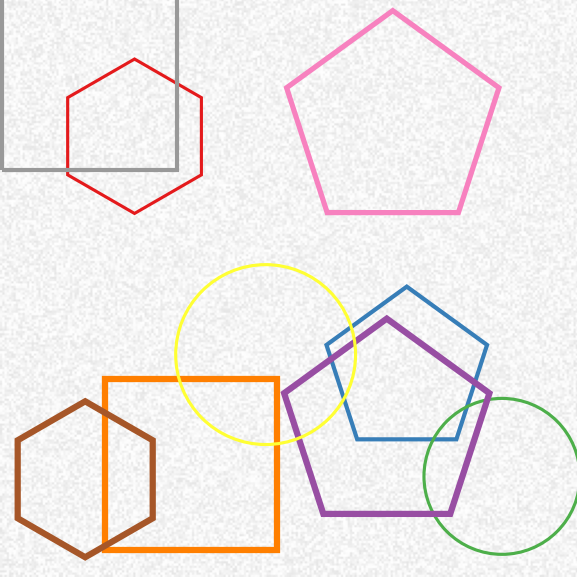[{"shape": "hexagon", "thickness": 1.5, "radius": 0.67, "center": [0.233, 0.763]}, {"shape": "pentagon", "thickness": 2, "radius": 0.73, "center": [0.704, 0.357]}, {"shape": "circle", "thickness": 1.5, "radius": 0.68, "center": [0.869, 0.174]}, {"shape": "pentagon", "thickness": 3, "radius": 0.93, "center": [0.67, 0.26]}, {"shape": "square", "thickness": 3, "radius": 0.74, "center": [0.331, 0.195]}, {"shape": "circle", "thickness": 1.5, "radius": 0.78, "center": [0.46, 0.385]}, {"shape": "hexagon", "thickness": 3, "radius": 0.67, "center": [0.148, 0.169]}, {"shape": "pentagon", "thickness": 2.5, "radius": 0.97, "center": [0.68, 0.787]}, {"shape": "square", "thickness": 2, "radius": 0.76, "center": [0.156, 0.857]}]